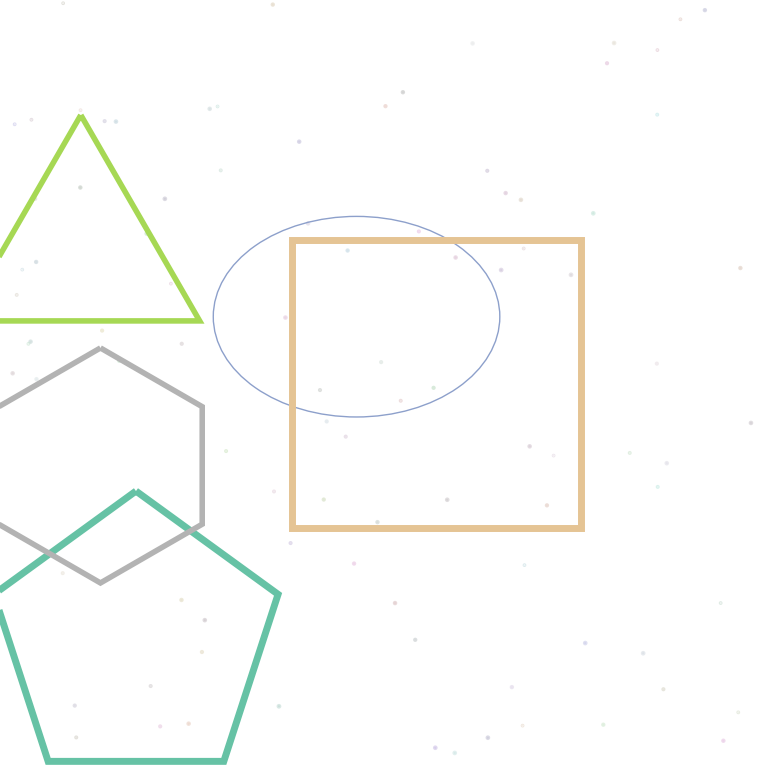[{"shape": "pentagon", "thickness": 2.5, "radius": 0.97, "center": [0.177, 0.168]}, {"shape": "oval", "thickness": 0.5, "radius": 0.93, "center": [0.463, 0.589]}, {"shape": "triangle", "thickness": 2, "radius": 0.89, "center": [0.105, 0.672]}, {"shape": "square", "thickness": 2.5, "radius": 0.94, "center": [0.567, 0.501]}, {"shape": "hexagon", "thickness": 2, "radius": 0.76, "center": [0.13, 0.396]}]